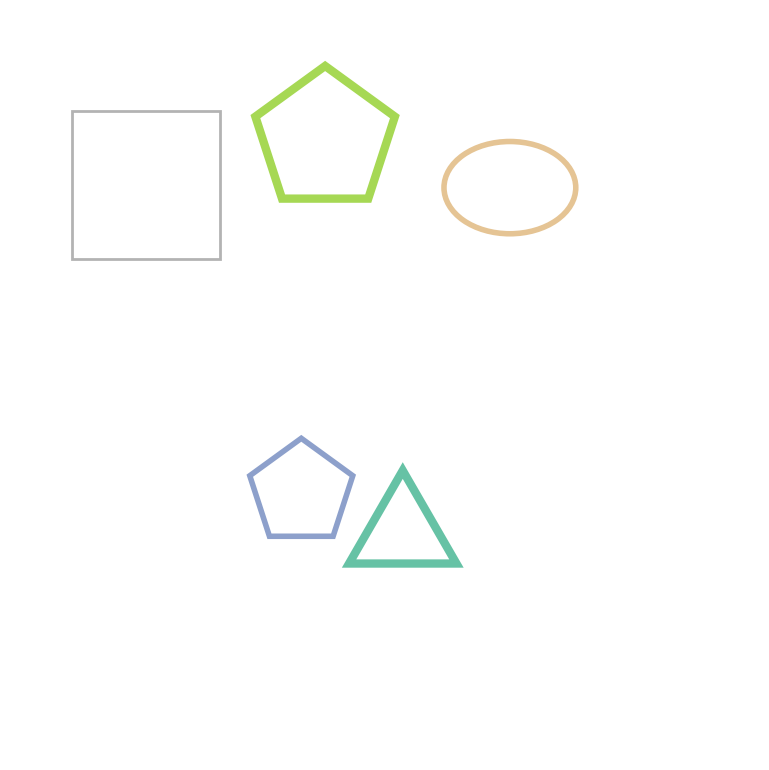[{"shape": "triangle", "thickness": 3, "radius": 0.4, "center": [0.523, 0.308]}, {"shape": "pentagon", "thickness": 2, "radius": 0.35, "center": [0.391, 0.36]}, {"shape": "pentagon", "thickness": 3, "radius": 0.48, "center": [0.422, 0.819]}, {"shape": "oval", "thickness": 2, "radius": 0.43, "center": [0.662, 0.756]}, {"shape": "square", "thickness": 1, "radius": 0.48, "center": [0.189, 0.759]}]